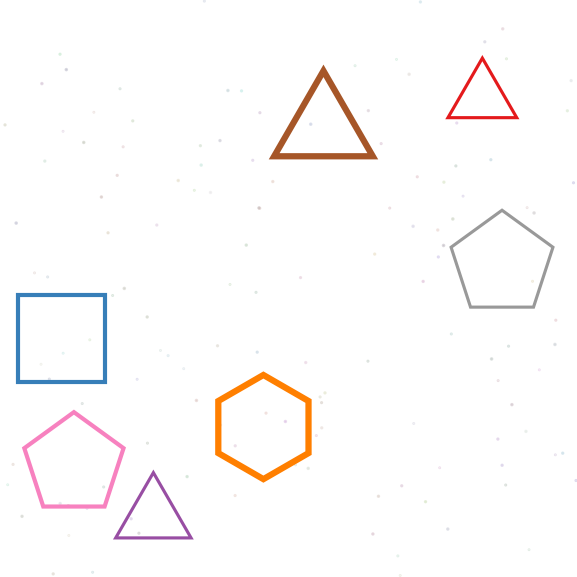[{"shape": "triangle", "thickness": 1.5, "radius": 0.34, "center": [0.835, 0.83]}, {"shape": "square", "thickness": 2, "radius": 0.38, "center": [0.107, 0.413]}, {"shape": "triangle", "thickness": 1.5, "radius": 0.38, "center": [0.266, 0.105]}, {"shape": "hexagon", "thickness": 3, "radius": 0.45, "center": [0.456, 0.26]}, {"shape": "triangle", "thickness": 3, "radius": 0.49, "center": [0.56, 0.778]}, {"shape": "pentagon", "thickness": 2, "radius": 0.45, "center": [0.128, 0.195]}, {"shape": "pentagon", "thickness": 1.5, "radius": 0.46, "center": [0.869, 0.542]}]